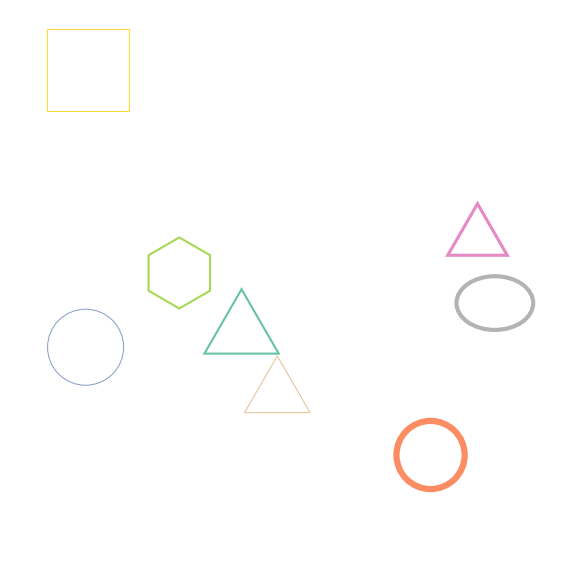[{"shape": "triangle", "thickness": 1, "radius": 0.37, "center": [0.418, 0.424]}, {"shape": "circle", "thickness": 3, "radius": 0.3, "center": [0.746, 0.211]}, {"shape": "circle", "thickness": 0.5, "radius": 0.33, "center": [0.148, 0.398]}, {"shape": "triangle", "thickness": 1.5, "radius": 0.3, "center": [0.827, 0.587]}, {"shape": "hexagon", "thickness": 1, "radius": 0.31, "center": [0.31, 0.526]}, {"shape": "square", "thickness": 0.5, "radius": 0.36, "center": [0.152, 0.878]}, {"shape": "triangle", "thickness": 0.5, "radius": 0.33, "center": [0.48, 0.317]}, {"shape": "oval", "thickness": 2, "radius": 0.33, "center": [0.857, 0.474]}]